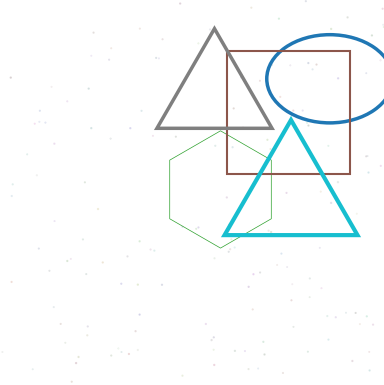[{"shape": "oval", "thickness": 2.5, "radius": 0.82, "center": [0.857, 0.795]}, {"shape": "hexagon", "thickness": 0.5, "radius": 0.76, "center": [0.573, 0.508]}, {"shape": "square", "thickness": 1.5, "radius": 0.8, "center": [0.749, 0.708]}, {"shape": "triangle", "thickness": 2.5, "radius": 0.86, "center": [0.557, 0.753]}, {"shape": "triangle", "thickness": 3, "radius": 1.0, "center": [0.756, 0.489]}]